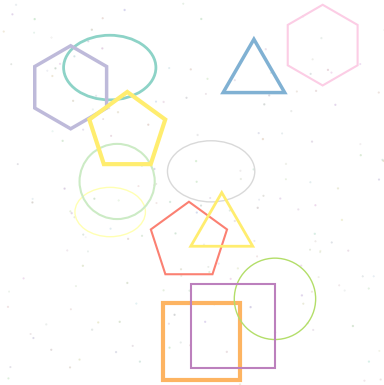[{"shape": "oval", "thickness": 2, "radius": 0.6, "center": [0.285, 0.825]}, {"shape": "oval", "thickness": 1, "radius": 0.46, "center": [0.286, 0.449]}, {"shape": "hexagon", "thickness": 2.5, "radius": 0.54, "center": [0.184, 0.773]}, {"shape": "pentagon", "thickness": 1.5, "radius": 0.52, "center": [0.491, 0.372]}, {"shape": "triangle", "thickness": 2.5, "radius": 0.46, "center": [0.659, 0.806]}, {"shape": "square", "thickness": 3, "radius": 0.5, "center": [0.524, 0.113]}, {"shape": "circle", "thickness": 1, "radius": 0.53, "center": [0.714, 0.224]}, {"shape": "hexagon", "thickness": 1.5, "radius": 0.52, "center": [0.838, 0.883]}, {"shape": "oval", "thickness": 1, "radius": 0.57, "center": [0.548, 0.555]}, {"shape": "square", "thickness": 1.5, "radius": 0.55, "center": [0.605, 0.152]}, {"shape": "circle", "thickness": 1.5, "radius": 0.49, "center": [0.304, 0.529]}, {"shape": "pentagon", "thickness": 3, "radius": 0.52, "center": [0.331, 0.658]}, {"shape": "triangle", "thickness": 2, "radius": 0.46, "center": [0.576, 0.407]}]